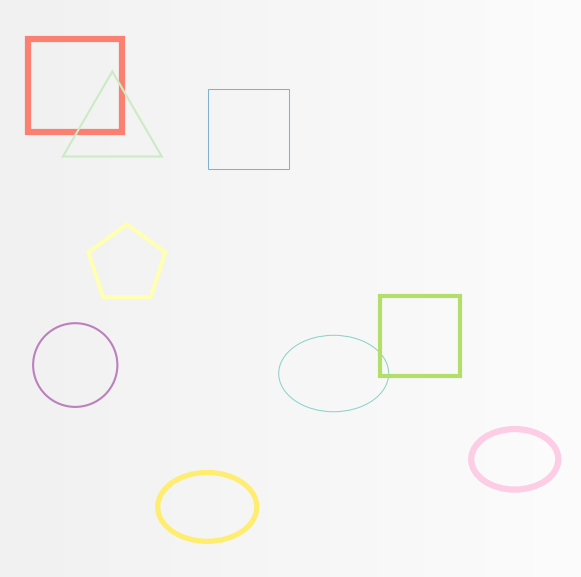[{"shape": "oval", "thickness": 0.5, "radius": 0.47, "center": [0.574, 0.352]}, {"shape": "pentagon", "thickness": 2, "radius": 0.35, "center": [0.218, 0.541]}, {"shape": "square", "thickness": 3, "radius": 0.4, "center": [0.129, 0.852]}, {"shape": "square", "thickness": 0.5, "radius": 0.35, "center": [0.427, 0.776]}, {"shape": "square", "thickness": 2, "radius": 0.35, "center": [0.723, 0.417]}, {"shape": "oval", "thickness": 3, "radius": 0.37, "center": [0.886, 0.204]}, {"shape": "circle", "thickness": 1, "radius": 0.36, "center": [0.129, 0.367]}, {"shape": "triangle", "thickness": 1, "radius": 0.49, "center": [0.193, 0.777]}, {"shape": "oval", "thickness": 2.5, "radius": 0.43, "center": [0.357, 0.121]}]